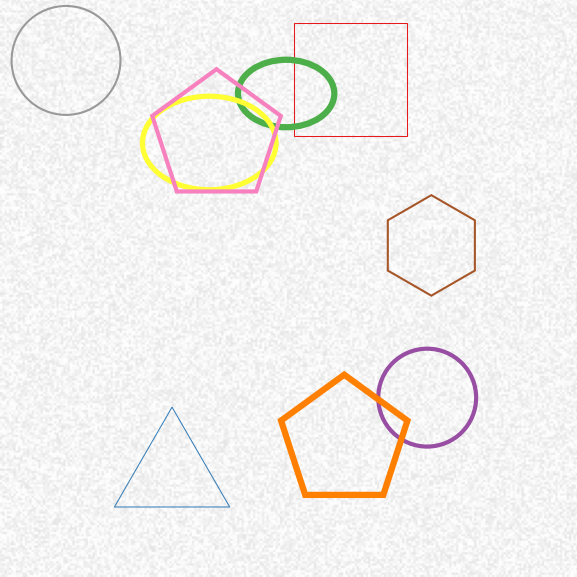[{"shape": "square", "thickness": 0.5, "radius": 0.49, "center": [0.606, 0.862]}, {"shape": "triangle", "thickness": 0.5, "radius": 0.58, "center": [0.298, 0.179]}, {"shape": "oval", "thickness": 3, "radius": 0.42, "center": [0.495, 0.837]}, {"shape": "circle", "thickness": 2, "radius": 0.42, "center": [0.74, 0.311]}, {"shape": "pentagon", "thickness": 3, "radius": 0.58, "center": [0.596, 0.235]}, {"shape": "oval", "thickness": 2.5, "radius": 0.58, "center": [0.362, 0.752]}, {"shape": "hexagon", "thickness": 1, "radius": 0.44, "center": [0.747, 0.574]}, {"shape": "pentagon", "thickness": 2, "radius": 0.59, "center": [0.375, 0.762]}, {"shape": "circle", "thickness": 1, "radius": 0.47, "center": [0.114, 0.894]}]